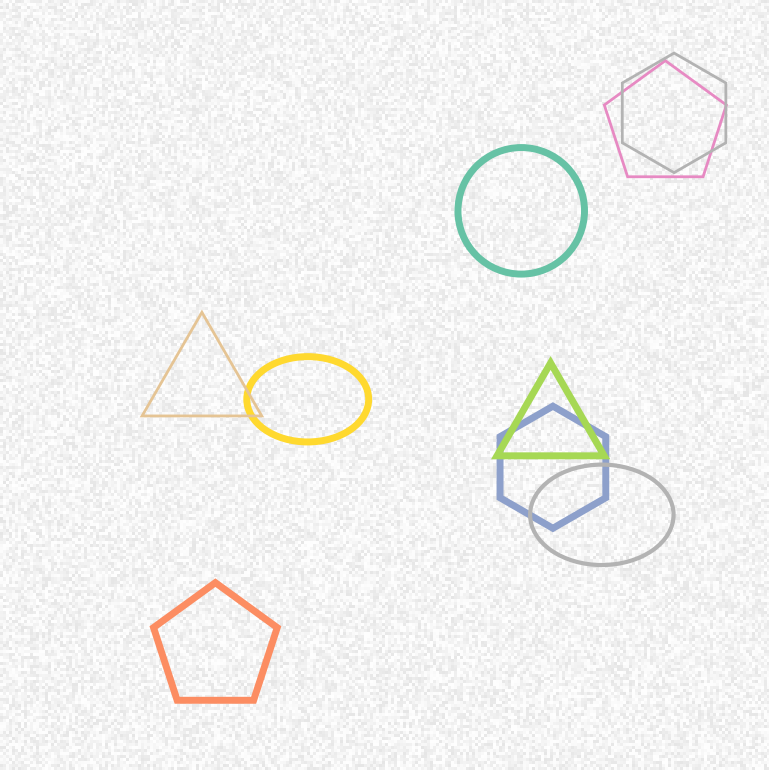[{"shape": "circle", "thickness": 2.5, "radius": 0.41, "center": [0.677, 0.726]}, {"shape": "pentagon", "thickness": 2.5, "radius": 0.42, "center": [0.28, 0.159]}, {"shape": "hexagon", "thickness": 2.5, "radius": 0.4, "center": [0.718, 0.393]}, {"shape": "pentagon", "thickness": 1, "radius": 0.42, "center": [0.864, 0.838]}, {"shape": "triangle", "thickness": 2.5, "radius": 0.4, "center": [0.715, 0.448]}, {"shape": "oval", "thickness": 2.5, "radius": 0.4, "center": [0.4, 0.481]}, {"shape": "triangle", "thickness": 1, "radius": 0.45, "center": [0.262, 0.505]}, {"shape": "hexagon", "thickness": 1, "radius": 0.39, "center": [0.875, 0.853]}, {"shape": "oval", "thickness": 1.5, "radius": 0.47, "center": [0.782, 0.331]}]